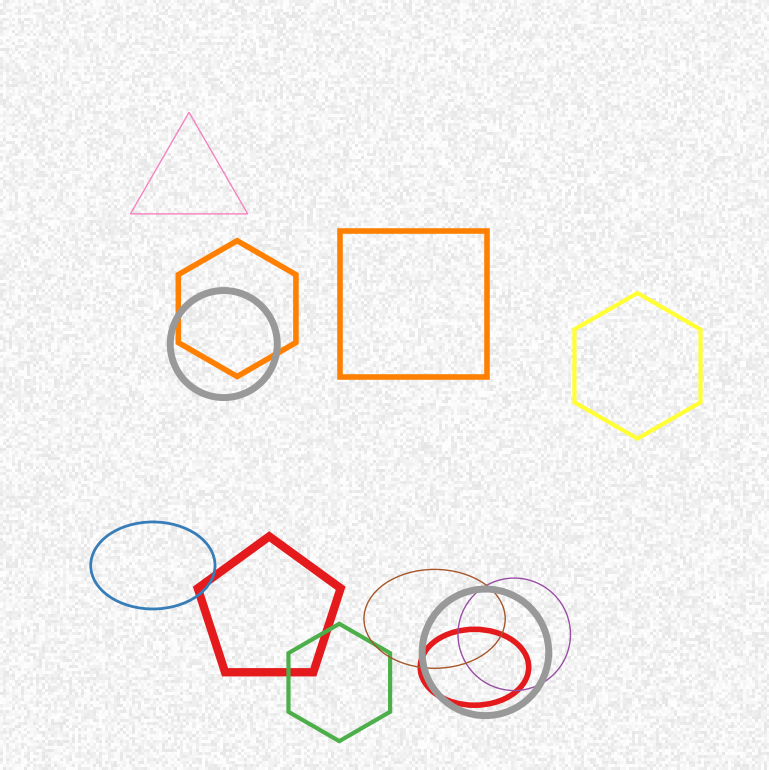[{"shape": "pentagon", "thickness": 3, "radius": 0.49, "center": [0.35, 0.206]}, {"shape": "oval", "thickness": 2, "radius": 0.35, "center": [0.616, 0.133]}, {"shape": "oval", "thickness": 1, "radius": 0.4, "center": [0.199, 0.266]}, {"shape": "hexagon", "thickness": 1.5, "radius": 0.38, "center": [0.441, 0.114]}, {"shape": "circle", "thickness": 0.5, "radius": 0.37, "center": [0.668, 0.176]}, {"shape": "square", "thickness": 2, "radius": 0.47, "center": [0.537, 0.605]}, {"shape": "hexagon", "thickness": 2, "radius": 0.44, "center": [0.308, 0.599]}, {"shape": "hexagon", "thickness": 1.5, "radius": 0.47, "center": [0.828, 0.525]}, {"shape": "oval", "thickness": 0.5, "radius": 0.46, "center": [0.564, 0.196]}, {"shape": "triangle", "thickness": 0.5, "radius": 0.44, "center": [0.246, 0.766]}, {"shape": "circle", "thickness": 2.5, "radius": 0.41, "center": [0.63, 0.153]}, {"shape": "circle", "thickness": 2.5, "radius": 0.35, "center": [0.291, 0.553]}]